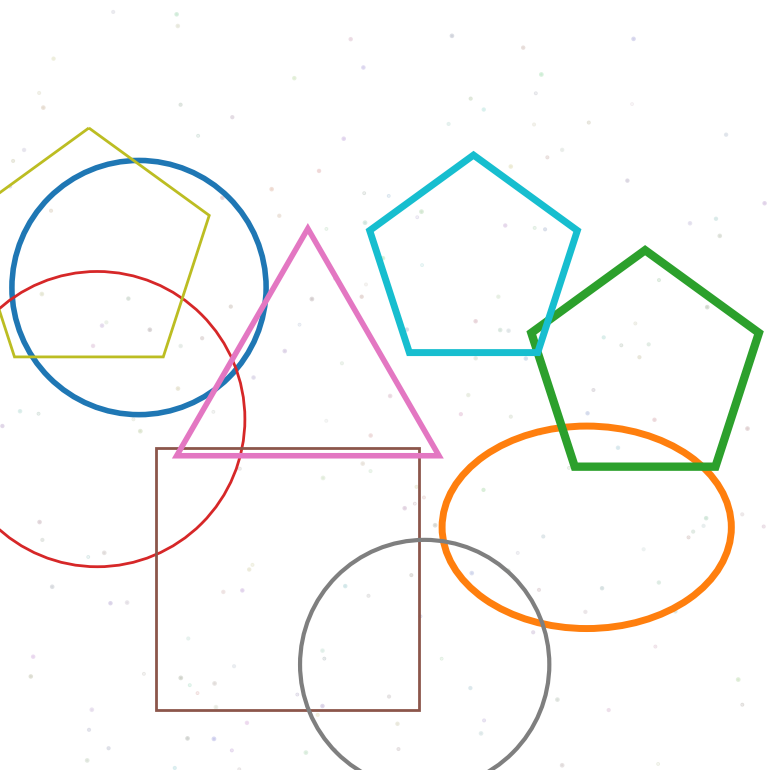[{"shape": "circle", "thickness": 2, "radius": 0.83, "center": [0.181, 0.627]}, {"shape": "oval", "thickness": 2.5, "radius": 0.94, "center": [0.762, 0.315]}, {"shape": "pentagon", "thickness": 3, "radius": 0.78, "center": [0.838, 0.52]}, {"shape": "circle", "thickness": 1, "radius": 0.96, "center": [0.126, 0.456]}, {"shape": "square", "thickness": 1, "radius": 0.85, "center": [0.373, 0.249]}, {"shape": "triangle", "thickness": 2, "radius": 0.98, "center": [0.4, 0.506]}, {"shape": "circle", "thickness": 1.5, "radius": 0.81, "center": [0.552, 0.137]}, {"shape": "pentagon", "thickness": 1, "radius": 0.82, "center": [0.115, 0.669]}, {"shape": "pentagon", "thickness": 2.5, "radius": 0.71, "center": [0.615, 0.657]}]